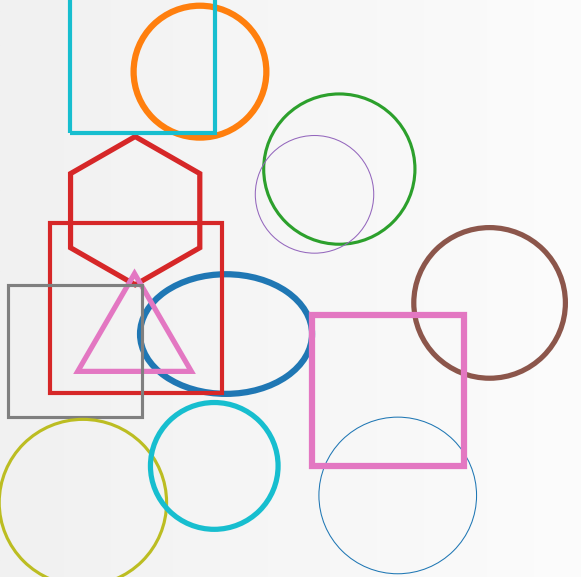[{"shape": "oval", "thickness": 3, "radius": 0.74, "center": [0.389, 0.421]}, {"shape": "circle", "thickness": 0.5, "radius": 0.68, "center": [0.684, 0.141]}, {"shape": "circle", "thickness": 3, "radius": 0.57, "center": [0.344, 0.875]}, {"shape": "circle", "thickness": 1.5, "radius": 0.65, "center": [0.584, 0.706]}, {"shape": "hexagon", "thickness": 2.5, "radius": 0.64, "center": [0.233, 0.634]}, {"shape": "square", "thickness": 2, "radius": 0.74, "center": [0.234, 0.466]}, {"shape": "circle", "thickness": 0.5, "radius": 0.51, "center": [0.541, 0.663]}, {"shape": "circle", "thickness": 2.5, "radius": 0.65, "center": [0.842, 0.475]}, {"shape": "triangle", "thickness": 2.5, "radius": 0.56, "center": [0.231, 0.413]}, {"shape": "square", "thickness": 3, "radius": 0.66, "center": [0.667, 0.323]}, {"shape": "square", "thickness": 1.5, "radius": 0.57, "center": [0.129, 0.391]}, {"shape": "circle", "thickness": 1.5, "radius": 0.72, "center": [0.143, 0.129]}, {"shape": "square", "thickness": 2, "radius": 0.63, "center": [0.245, 0.894]}, {"shape": "circle", "thickness": 2.5, "radius": 0.55, "center": [0.369, 0.192]}]